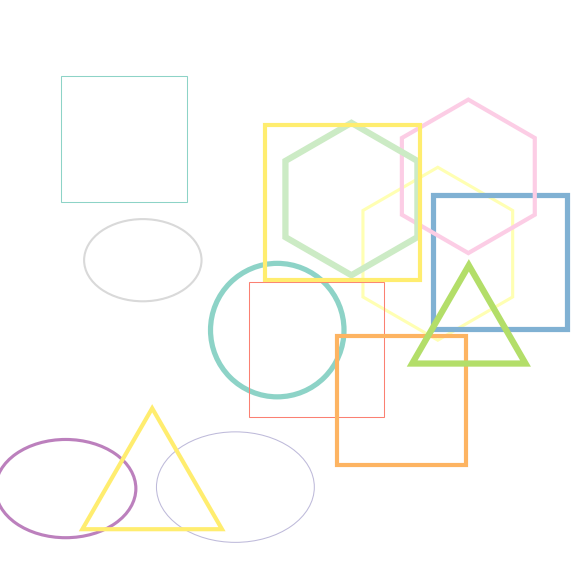[{"shape": "square", "thickness": 0.5, "radius": 0.55, "center": [0.215, 0.758]}, {"shape": "circle", "thickness": 2.5, "radius": 0.58, "center": [0.48, 0.428]}, {"shape": "hexagon", "thickness": 1.5, "radius": 0.75, "center": [0.758, 0.56]}, {"shape": "oval", "thickness": 0.5, "radius": 0.68, "center": [0.408, 0.156]}, {"shape": "square", "thickness": 0.5, "radius": 0.59, "center": [0.548, 0.394]}, {"shape": "square", "thickness": 2.5, "radius": 0.58, "center": [0.866, 0.545]}, {"shape": "square", "thickness": 2, "radius": 0.56, "center": [0.696, 0.306]}, {"shape": "triangle", "thickness": 3, "radius": 0.57, "center": [0.812, 0.426]}, {"shape": "hexagon", "thickness": 2, "radius": 0.66, "center": [0.811, 0.694]}, {"shape": "oval", "thickness": 1, "radius": 0.51, "center": [0.247, 0.549]}, {"shape": "oval", "thickness": 1.5, "radius": 0.61, "center": [0.114, 0.153]}, {"shape": "hexagon", "thickness": 3, "radius": 0.66, "center": [0.609, 0.654]}, {"shape": "triangle", "thickness": 2, "radius": 0.7, "center": [0.264, 0.153]}, {"shape": "square", "thickness": 2, "radius": 0.67, "center": [0.593, 0.649]}]